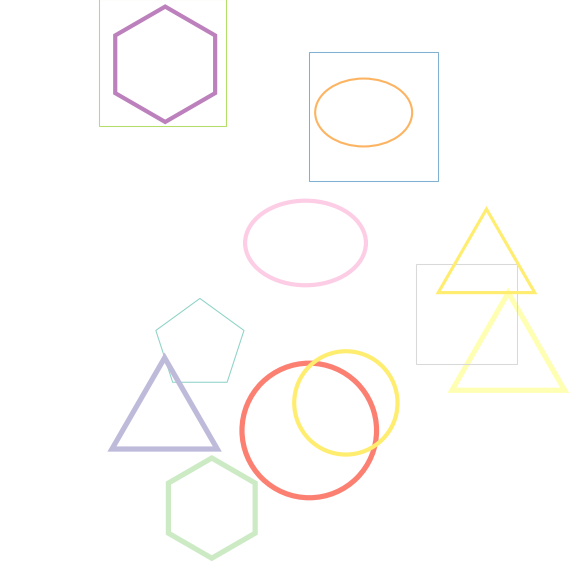[{"shape": "pentagon", "thickness": 0.5, "radius": 0.4, "center": [0.346, 0.402]}, {"shape": "triangle", "thickness": 2.5, "radius": 0.56, "center": [0.88, 0.38]}, {"shape": "triangle", "thickness": 2.5, "radius": 0.53, "center": [0.285, 0.274]}, {"shape": "circle", "thickness": 2.5, "radius": 0.58, "center": [0.536, 0.254]}, {"shape": "square", "thickness": 0.5, "radius": 0.56, "center": [0.647, 0.798]}, {"shape": "oval", "thickness": 1, "radius": 0.42, "center": [0.63, 0.804]}, {"shape": "square", "thickness": 0.5, "radius": 0.55, "center": [0.282, 0.89]}, {"shape": "oval", "thickness": 2, "radius": 0.52, "center": [0.529, 0.578]}, {"shape": "square", "thickness": 0.5, "radius": 0.43, "center": [0.808, 0.455]}, {"shape": "hexagon", "thickness": 2, "radius": 0.5, "center": [0.286, 0.888]}, {"shape": "hexagon", "thickness": 2.5, "radius": 0.43, "center": [0.367, 0.119]}, {"shape": "circle", "thickness": 2, "radius": 0.45, "center": [0.599, 0.301]}, {"shape": "triangle", "thickness": 1.5, "radius": 0.48, "center": [0.842, 0.541]}]